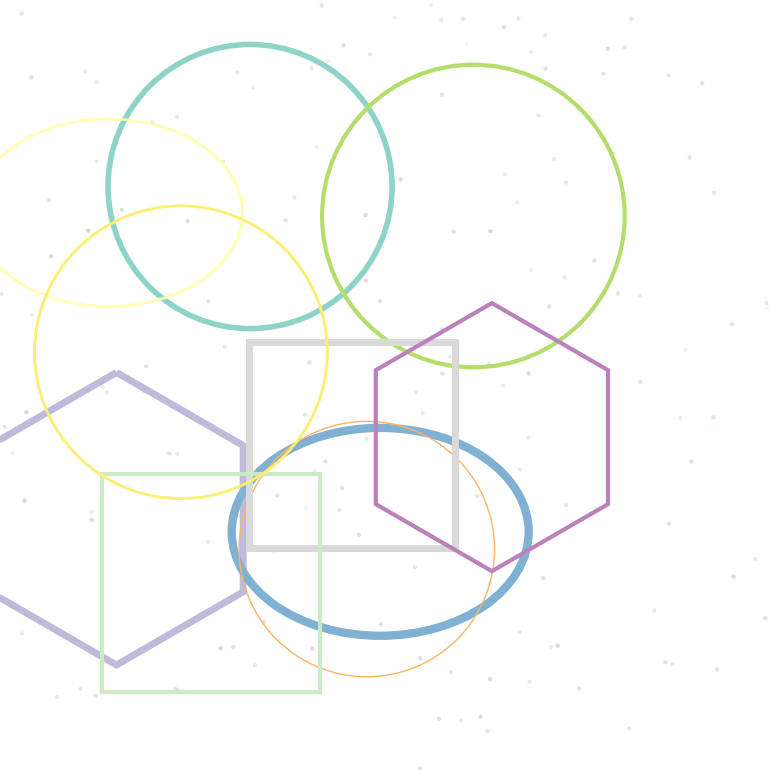[{"shape": "circle", "thickness": 2, "radius": 0.92, "center": [0.325, 0.758]}, {"shape": "oval", "thickness": 1, "radius": 0.87, "center": [0.141, 0.724]}, {"shape": "hexagon", "thickness": 2.5, "radius": 0.95, "center": [0.151, 0.326]}, {"shape": "oval", "thickness": 3, "radius": 0.96, "center": [0.494, 0.309]}, {"shape": "circle", "thickness": 0.5, "radius": 0.83, "center": [0.476, 0.287]}, {"shape": "circle", "thickness": 1.5, "radius": 0.98, "center": [0.615, 0.719]}, {"shape": "square", "thickness": 2.5, "radius": 0.67, "center": [0.457, 0.422]}, {"shape": "hexagon", "thickness": 1.5, "radius": 0.87, "center": [0.639, 0.432]}, {"shape": "square", "thickness": 1.5, "radius": 0.71, "center": [0.274, 0.243]}, {"shape": "circle", "thickness": 1, "radius": 0.95, "center": [0.235, 0.543]}]